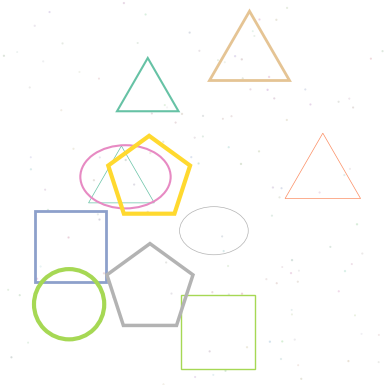[{"shape": "triangle", "thickness": 0.5, "radius": 0.49, "center": [0.315, 0.522]}, {"shape": "triangle", "thickness": 1.5, "radius": 0.46, "center": [0.384, 0.757]}, {"shape": "triangle", "thickness": 0.5, "radius": 0.57, "center": [0.838, 0.541]}, {"shape": "square", "thickness": 2, "radius": 0.46, "center": [0.184, 0.36]}, {"shape": "oval", "thickness": 1.5, "radius": 0.59, "center": [0.326, 0.541]}, {"shape": "square", "thickness": 1, "radius": 0.48, "center": [0.565, 0.138]}, {"shape": "circle", "thickness": 3, "radius": 0.46, "center": [0.18, 0.21]}, {"shape": "pentagon", "thickness": 3, "radius": 0.56, "center": [0.387, 0.535]}, {"shape": "triangle", "thickness": 2, "radius": 0.6, "center": [0.648, 0.851]}, {"shape": "pentagon", "thickness": 2.5, "radius": 0.59, "center": [0.389, 0.25]}, {"shape": "oval", "thickness": 0.5, "radius": 0.45, "center": [0.556, 0.401]}]